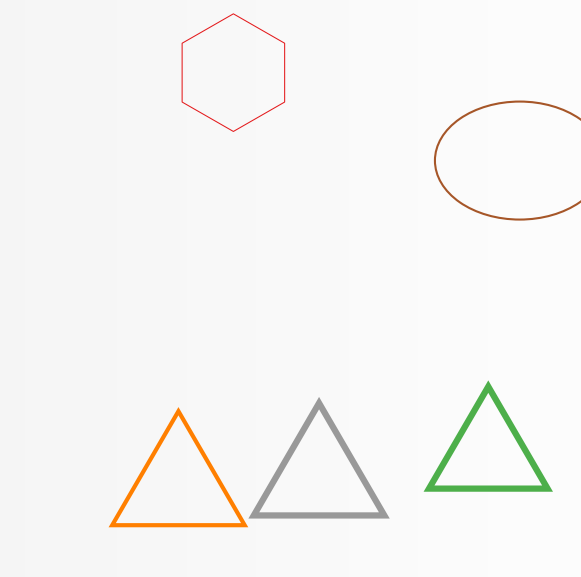[{"shape": "hexagon", "thickness": 0.5, "radius": 0.51, "center": [0.402, 0.873]}, {"shape": "triangle", "thickness": 3, "radius": 0.59, "center": [0.84, 0.212]}, {"shape": "triangle", "thickness": 2, "radius": 0.66, "center": [0.307, 0.155]}, {"shape": "oval", "thickness": 1, "radius": 0.73, "center": [0.894, 0.721]}, {"shape": "triangle", "thickness": 3, "radius": 0.65, "center": [0.549, 0.171]}]